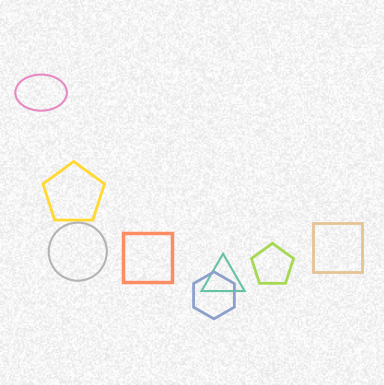[{"shape": "triangle", "thickness": 1.5, "radius": 0.32, "center": [0.579, 0.276]}, {"shape": "square", "thickness": 2.5, "radius": 0.32, "center": [0.384, 0.331]}, {"shape": "hexagon", "thickness": 2, "radius": 0.31, "center": [0.556, 0.233]}, {"shape": "oval", "thickness": 1.5, "radius": 0.33, "center": [0.107, 0.759]}, {"shape": "pentagon", "thickness": 2, "radius": 0.29, "center": [0.708, 0.311]}, {"shape": "pentagon", "thickness": 2, "radius": 0.42, "center": [0.191, 0.496]}, {"shape": "square", "thickness": 2, "radius": 0.32, "center": [0.876, 0.357]}, {"shape": "circle", "thickness": 1.5, "radius": 0.38, "center": [0.202, 0.346]}]